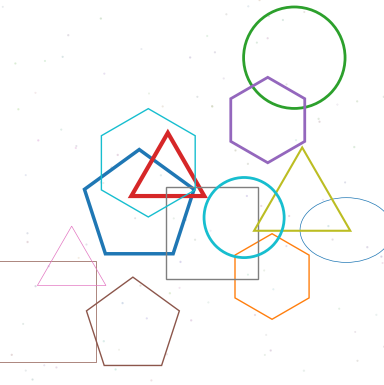[{"shape": "oval", "thickness": 0.5, "radius": 0.6, "center": [0.9, 0.402]}, {"shape": "pentagon", "thickness": 2.5, "radius": 0.75, "center": [0.362, 0.462]}, {"shape": "hexagon", "thickness": 1, "radius": 0.56, "center": [0.707, 0.282]}, {"shape": "circle", "thickness": 2, "radius": 0.66, "center": [0.764, 0.85]}, {"shape": "triangle", "thickness": 3, "radius": 0.55, "center": [0.436, 0.546]}, {"shape": "hexagon", "thickness": 2, "radius": 0.55, "center": [0.695, 0.688]}, {"shape": "square", "thickness": 0.5, "radius": 0.66, "center": [0.118, 0.191]}, {"shape": "pentagon", "thickness": 1, "radius": 0.63, "center": [0.345, 0.153]}, {"shape": "triangle", "thickness": 0.5, "radius": 0.51, "center": [0.186, 0.31]}, {"shape": "square", "thickness": 1, "radius": 0.6, "center": [0.551, 0.394]}, {"shape": "triangle", "thickness": 1.5, "radius": 0.72, "center": [0.785, 0.473]}, {"shape": "circle", "thickness": 2, "radius": 0.52, "center": [0.634, 0.435]}, {"shape": "hexagon", "thickness": 1, "radius": 0.7, "center": [0.385, 0.577]}]